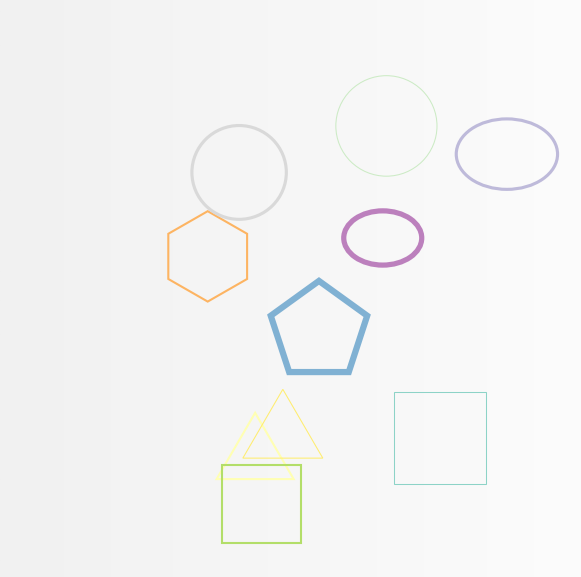[{"shape": "square", "thickness": 0.5, "radius": 0.39, "center": [0.757, 0.241]}, {"shape": "triangle", "thickness": 1, "radius": 0.38, "center": [0.439, 0.208]}, {"shape": "oval", "thickness": 1.5, "radius": 0.44, "center": [0.872, 0.732]}, {"shape": "pentagon", "thickness": 3, "radius": 0.44, "center": [0.549, 0.425]}, {"shape": "hexagon", "thickness": 1, "radius": 0.39, "center": [0.357, 0.555]}, {"shape": "square", "thickness": 1, "radius": 0.34, "center": [0.45, 0.127]}, {"shape": "circle", "thickness": 1.5, "radius": 0.41, "center": [0.411, 0.701]}, {"shape": "oval", "thickness": 2.5, "radius": 0.34, "center": [0.658, 0.587]}, {"shape": "circle", "thickness": 0.5, "radius": 0.44, "center": [0.665, 0.781]}, {"shape": "triangle", "thickness": 0.5, "radius": 0.4, "center": [0.487, 0.246]}]